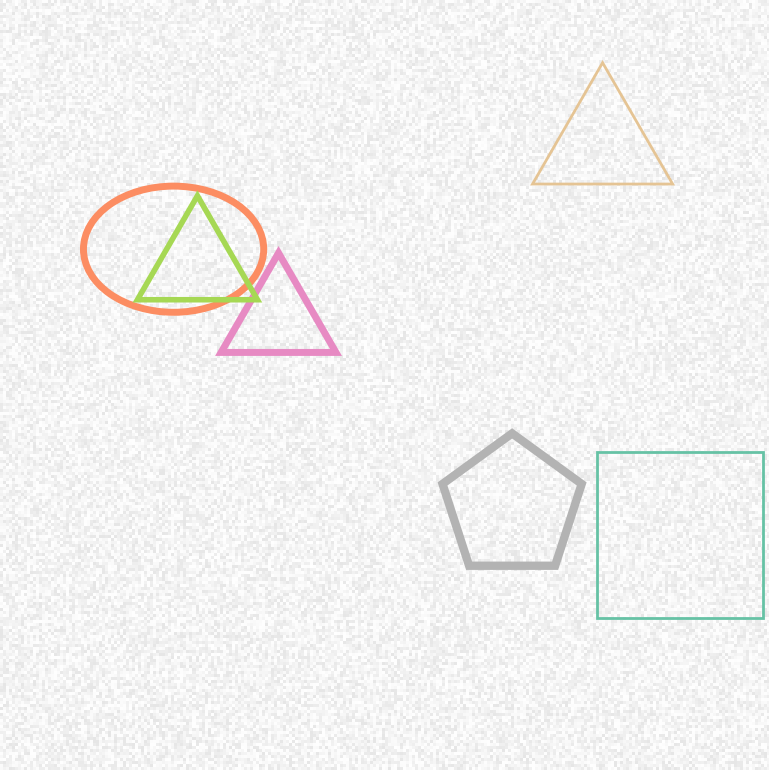[{"shape": "square", "thickness": 1, "radius": 0.54, "center": [0.883, 0.305]}, {"shape": "oval", "thickness": 2.5, "radius": 0.59, "center": [0.225, 0.676]}, {"shape": "triangle", "thickness": 2.5, "radius": 0.43, "center": [0.362, 0.585]}, {"shape": "triangle", "thickness": 2, "radius": 0.45, "center": [0.256, 0.656]}, {"shape": "triangle", "thickness": 1, "radius": 0.53, "center": [0.783, 0.814]}, {"shape": "pentagon", "thickness": 3, "radius": 0.48, "center": [0.665, 0.342]}]